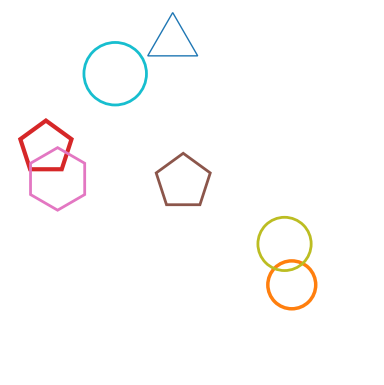[{"shape": "triangle", "thickness": 1, "radius": 0.37, "center": [0.449, 0.892]}, {"shape": "circle", "thickness": 2.5, "radius": 0.31, "center": [0.758, 0.26]}, {"shape": "pentagon", "thickness": 3, "radius": 0.35, "center": [0.119, 0.617]}, {"shape": "pentagon", "thickness": 2, "radius": 0.37, "center": [0.476, 0.528]}, {"shape": "hexagon", "thickness": 2, "radius": 0.41, "center": [0.15, 0.535]}, {"shape": "circle", "thickness": 2, "radius": 0.35, "center": [0.739, 0.366]}, {"shape": "circle", "thickness": 2, "radius": 0.41, "center": [0.299, 0.809]}]